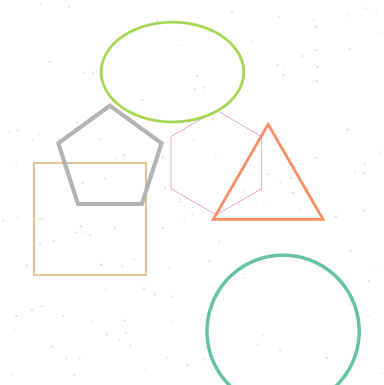[{"shape": "circle", "thickness": 2.5, "radius": 0.99, "center": [0.735, 0.14]}, {"shape": "triangle", "thickness": 2, "radius": 0.82, "center": [0.696, 0.512]}, {"shape": "hexagon", "thickness": 0.5, "radius": 0.68, "center": [0.562, 0.578]}, {"shape": "oval", "thickness": 2, "radius": 0.93, "center": [0.448, 0.813]}, {"shape": "square", "thickness": 1.5, "radius": 0.72, "center": [0.233, 0.431]}, {"shape": "pentagon", "thickness": 3, "radius": 0.71, "center": [0.286, 0.584]}]